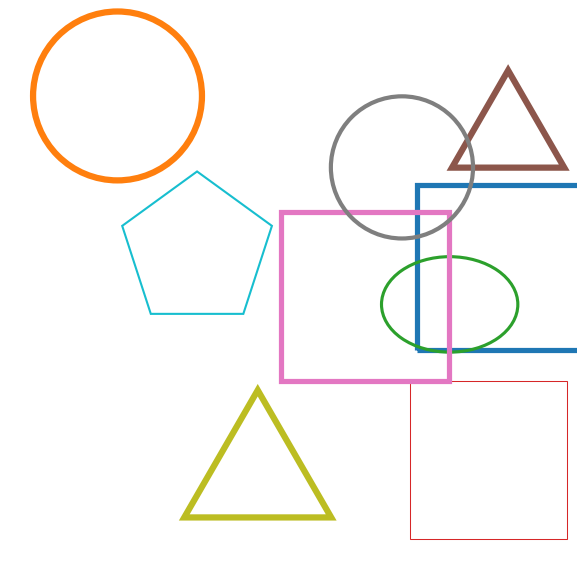[{"shape": "square", "thickness": 2.5, "radius": 0.71, "center": [0.865, 0.535]}, {"shape": "circle", "thickness": 3, "radius": 0.73, "center": [0.203, 0.833]}, {"shape": "oval", "thickness": 1.5, "radius": 0.59, "center": [0.779, 0.472]}, {"shape": "square", "thickness": 0.5, "radius": 0.68, "center": [0.845, 0.202]}, {"shape": "triangle", "thickness": 3, "radius": 0.56, "center": [0.88, 0.765]}, {"shape": "square", "thickness": 2.5, "radius": 0.73, "center": [0.632, 0.485]}, {"shape": "circle", "thickness": 2, "radius": 0.62, "center": [0.696, 0.709]}, {"shape": "triangle", "thickness": 3, "radius": 0.73, "center": [0.446, 0.177]}, {"shape": "pentagon", "thickness": 1, "radius": 0.68, "center": [0.341, 0.566]}]